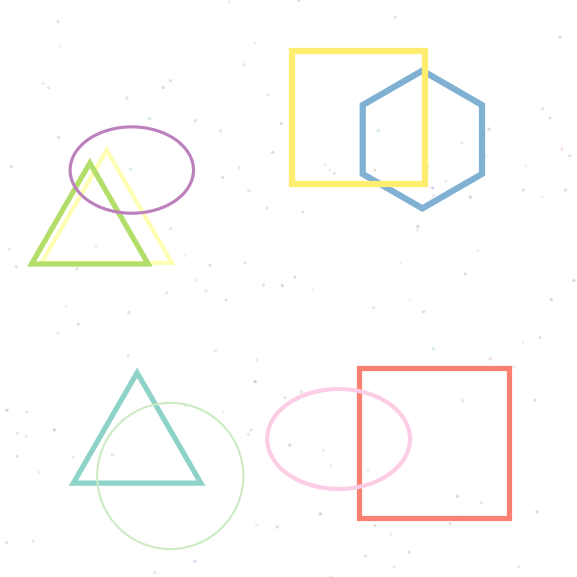[{"shape": "triangle", "thickness": 2.5, "radius": 0.64, "center": [0.237, 0.226]}, {"shape": "triangle", "thickness": 2, "radius": 0.65, "center": [0.185, 0.609]}, {"shape": "square", "thickness": 2.5, "radius": 0.65, "center": [0.751, 0.232]}, {"shape": "hexagon", "thickness": 3, "radius": 0.6, "center": [0.731, 0.758]}, {"shape": "triangle", "thickness": 2.5, "radius": 0.58, "center": [0.156, 0.6]}, {"shape": "oval", "thickness": 2, "radius": 0.62, "center": [0.586, 0.239]}, {"shape": "oval", "thickness": 1.5, "radius": 0.53, "center": [0.228, 0.705]}, {"shape": "circle", "thickness": 1, "radius": 0.63, "center": [0.295, 0.175]}, {"shape": "square", "thickness": 3, "radius": 0.58, "center": [0.62, 0.795]}]